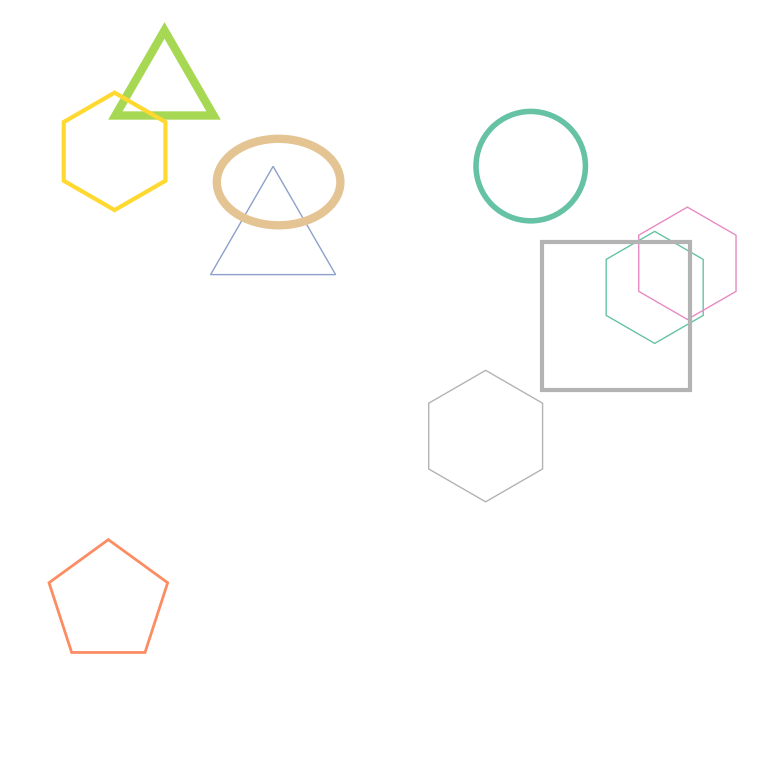[{"shape": "hexagon", "thickness": 0.5, "radius": 0.36, "center": [0.85, 0.627]}, {"shape": "circle", "thickness": 2, "radius": 0.36, "center": [0.689, 0.784]}, {"shape": "pentagon", "thickness": 1, "radius": 0.41, "center": [0.141, 0.218]}, {"shape": "triangle", "thickness": 0.5, "radius": 0.47, "center": [0.355, 0.69]}, {"shape": "hexagon", "thickness": 0.5, "radius": 0.36, "center": [0.893, 0.658]}, {"shape": "triangle", "thickness": 3, "radius": 0.37, "center": [0.214, 0.887]}, {"shape": "hexagon", "thickness": 1.5, "radius": 0.38, "center": [0.149, 0.803]}, {"shape": "oval", "thickness": 3, "radius": 0.4, "center": [0.362, 0.764]}, {"shape": "square", "thickness": 1.5, "radius": 0.48, "center": [0.8, 0.59]}, {"shape": "hexagon", "thickness": 0.5, "radius": 0.43, "center": [0.631, 0.434]}]